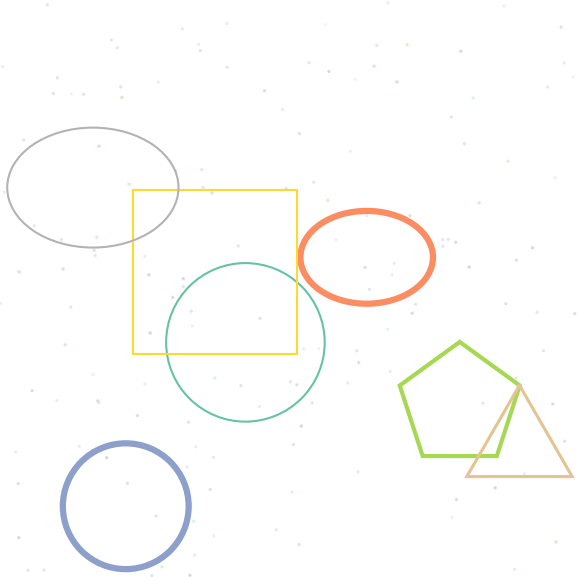[{"shape": "circle", "thickness": 1, "radius": 0.69, "center": [0.425, 0.406]}, {"shape": "oval", "thickness": 3, "radius": 0.57, "center": [0.635, 0.554]}, {"shape": "circle", "thickness": 3, "radius": 0.54, "center": [0.218, 0.123]}, {"shape": "pentagon", "thickness": 2, "radius": 0.55, "center": [0.796, 0.298]}, {"shape": "square", "thickness": 1, "radius": 0.71, "center": [0.373, 0.528]}, {"shape": "triangle", "thickness": 1.5, "radius": 0.53, "center": [0.9, 0.227]}, {"shape": "oval", "thickness": 1, "radius": 0.74, "center": [0.161, 0.674]}]